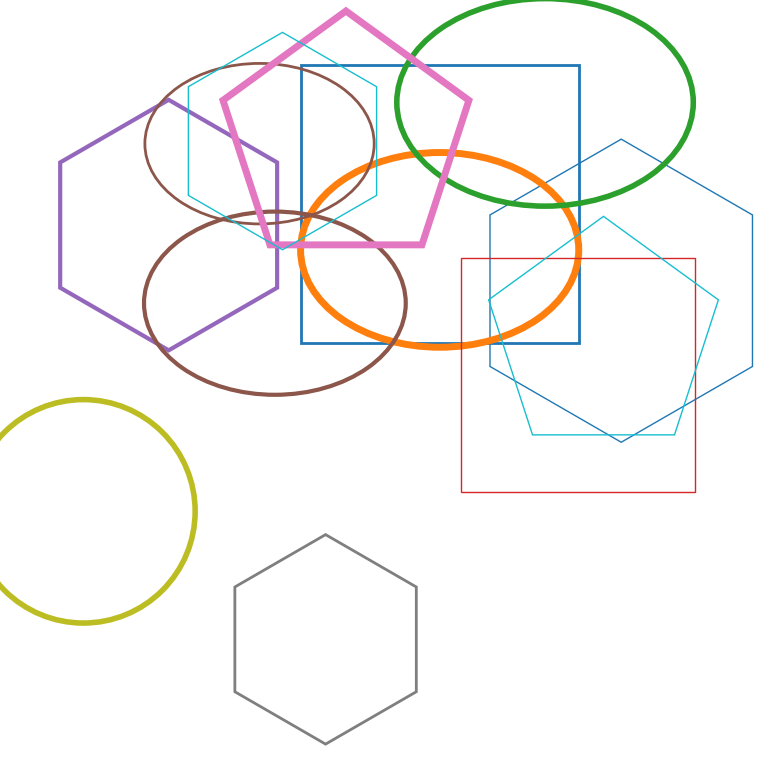[{"shape": "square", "thickness": 1, "radius": 0.9, "center": [0.572, 0.735]}, {"shape": "hexagon", "thickness": 0.5, "radius": 0.98, "center": [0.807, 0.622]}, {"shape": "oval", "thickness": 2.5, "radius": 0.9, "center": [0.571, 0.675]}, {"shape": "oval", "thickness": 2, "radius": 0.96, "center": [0.708, 0.867]}, {"shape": "square", "thickness": 0.5, "radius": 0.76, "center": [0.75, 0.513]}, {"shape": "hexagon", "thickness": 1.5, "radius": 0.81, "center": [0.219, 0.708]}, {"shape": "oval", "thickness": 1, "radius": 0.74, "center": [0.337, 0.813]}, {"shape": "oval", "thickness": 1.5, "radius": 0.85, "center": [0.357, 0.606]}, {"shape": "pentagon", "thickness": 2.5, "radius": 0.84, "center": [0.449, 0.818]}, {"shape": "hexagon", "thickness": 1, "radius": 0.68, "center": [0.423, 0.17]}, {"shape": "circle", "thickness": 2, "radius": 0.73, "center": [0.108, 0.336]}, {"shape": "hexagon", "thickness": 0.5, "radius": 0.71, "center": [0.367, 0.817]}, {"shape": "pentagon", "thickness": 0.5, "radius": 0.78, "center": [0.784, 0.562]}]